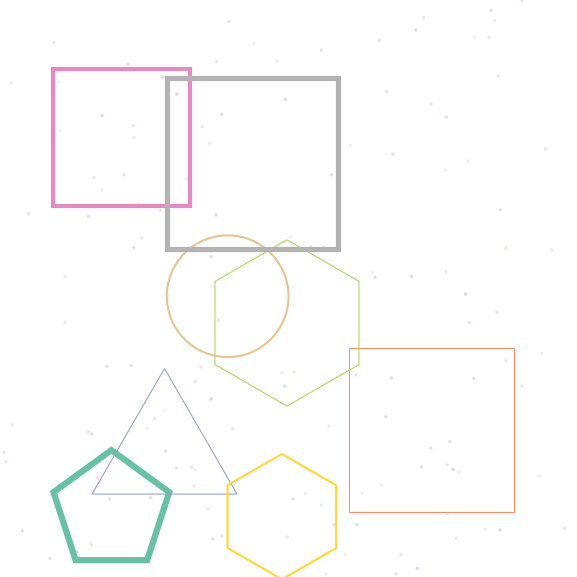[{"shape": "pentagon", "thickness": 3, "radius": 0.53, "center": [0.193, 0.114]}, {"shape": "square", "thickness": 0.5, "radius": 0.71, "center": [0.748, 0.255]}, {"shape": "triangle", "thickness": 0.5, "radius": 0.72, "center": [0.285, 0.216]}, {"shape": "square", "thickness": 2, "radius": 0.6, "center": [0.21, 0.761]}, {"shape": "hexagon", "thickness": 0.5, "radius": 0.72, "center": [0.497, 0.44]}, {"shape": "hexagon", "thickness": 1, "radius": 0.54, "center": [0.488, 0.105]}, {"shape": "circle", "thickness": 1, "radius": 0.53, "center": [0.394, 0.486]}, {"shape": "square", "thickness": 2.5, "radius": 0.74, "center": [0.438, 0.716]}]